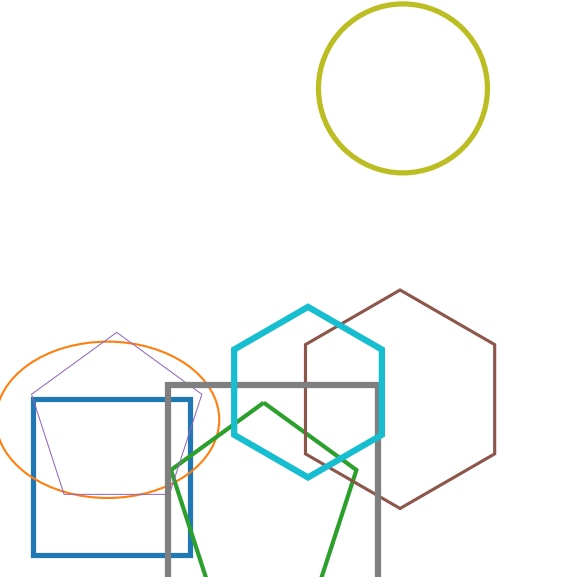[{"shape": "square", "thickness": 2.5, "radius": 0.68, "center": [0.193, 0.174]}, {"shape": "oval", "thickness": 1, "radius": 0.97, "center": [0.186, 0.272]}, {"shape": "pentagon", "thickness": 2, "radius": 0.84, "center": [0.457, 0.133]}, {"shape": "pentagon", "thickness": 0.5, "radius": 0.78, "center": [0.202, 0.269]}, {"shape": "hexagon", "thickness": 1.5, "radius": 0.95, "center": [0.693, 0.308]}, {"shape": "square", "thickness": 3, "radius": 0.91, "center": [0.474, 0.15]}, {"shape": "circle", "thickness": 2.5, "radius": 0.73, "center": [0.698, 0.846]}, {"shape": "hexagon", "thickness": 3, "radius": 0.74, "center": [0.533, 0.32]}]